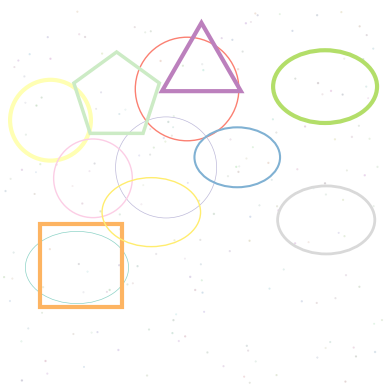[{"shape": "oval", "thickness": 0.5, "radius": 0.67, "center": [0.2, 0.305]}, {"shape": "circle", "thickness": 3, "radius": 0.52, "center": [0.131, 0.688]}, {"shape": "circle", "thickness": 0.5, "radius": 0.66, "center": [0.431, 0.565]}, {"shape": "circle", "thickness": 1, "radius": 0.67, "center": [0.486, 0.769]}, {"shape": "oval", "thickness": 1.5, "radius": 0.56, "center": [0.616, 0.591]}, {"shape": "square", "thickness": 3, "radius": 0.53, "center": [0.21, 0.31]}, {"shape": "oval", "thickness": 3, "radius": 0.67, "center": [0.844, 0.775]}, {"shape": "circle", "thickness": 1, "radius": 0.51, "center": [0.241, 0.537]}, {"shape": "oval", "thickness": 2, "radius": 0.63, "center": [0.847, 0.429]}, {"shape": "triangle", "thickness": 3, "radius": 0.59, "center": [0.523, 0.822]}, {"shape": "pentagon", "thickness": 2.5, "radius": 0.58, "center": [0.303, 0.748]}, {"shape": "oval", "thickness": 1, "radius": 0.64, "center": [0.393, 0.449]}]